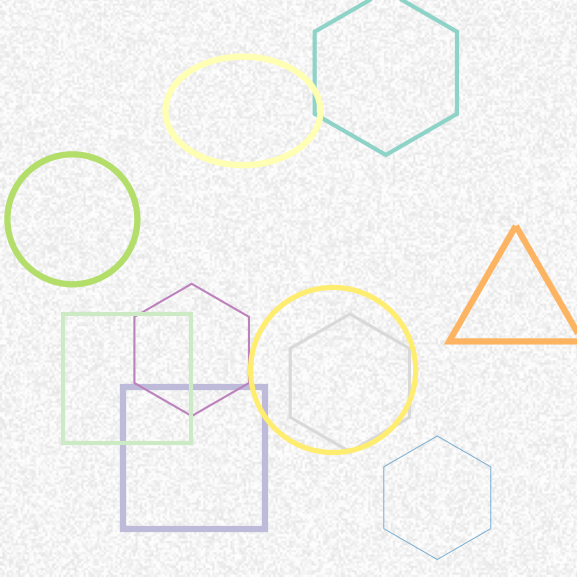[{"shape": "hexagon", "thickness": 2, "radius": 0.71, "center": [0.668, 0.873]}, {"shape": "oval", "thickness": 3, "radius": 0.67, "center": [0.421, 0.807]}, {"shape": "square", "thickness": 3, "radius": 0.61, "center": [0.336, 0.206]}, {"shape": "hexagon", "thickness": 0.5, "radius": 0.53, "center": [0.757, 0.137]}, {"shape": "triangle", "thickness": 3, "radius": 0.67, "center": [0.893, 0.475]}, {"shape": "circle", "thickness": 3, "radius": 0.56, "center": [0.125, 0.619]}, {"shape": "hexagon", "thickness": 1.5, "radius": 0.6, "center": [0.606, 0.336]}, {"shape": "hexagon", "thickness": 1, "radius": 0.57, "center": [0.332, 0.393]}, {"shape": "square", "thickness": 2, "radius": 0.56, "center": [0.22, 0.344]}, {"shape": "circle", "thickness": 2.5, "radius": 0.71, "center": [0.577, 0.358]}]